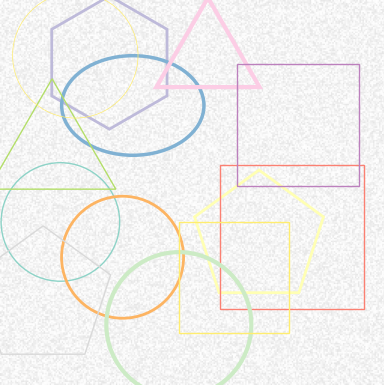[{"shape": "circle", "thickness": 1, "radius": 0.77, "center": [0.157, 0.423]}, {"shape": "pentagon", "thickness": 2, "radius": 0.88, "center": [0.673, 0.382]}, {"shape": "hexagon", "thickness": 2, "radius": 0.86, "center": [0.284, 0.837]}, {"shape": "square", "thickness": 1, "radius": 0.93, "center": [0.758, 0.384]}, {"shape": "oval", "thickness": 2.5, "radius": 0.92, "center": [0.345, 0.726]}, {"shape": "circle", "thickness": 2, "radius": 0.79, "center": [0.318, 0.332]}, {"shape": "triangle", "thickness": 1, "radius": 0.96, "center": [0.135, 0.604]}, {"shape": "triangle", "thickness": 3, "radius": 0.77, "center": [0.54, 0.851]}, {"shape": "pentagon", "thickness": 1, "radius": 0.92, "center": [0.112, 0.229]}, {"shape": "square", "thickness": 1, "radius": 0.79, "center": [0.774, 0.675]}, {"shape": "circle", "thickness": 3, "radius": 0.94, "center": [0.464, 0.157]}, {"shape": "circle", "thickness": 0.5, "radius": 0.81, "center": [0.196, 0.856]}, {"shape": "square", "thickness": 1, "radius": 0.72, "center": [0.608, 0.28]}]